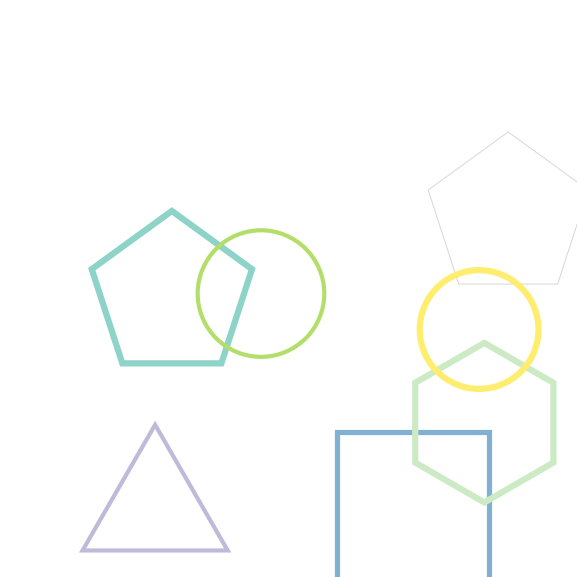[{"shape": "pentagon", "thickness": 3, "radius": 0.73, "center": [0.298, 0.488]}, {"shape": "triangle", "thickness": 2, "radius": 0.73, "center": [0.269, 0.118]}, {"shape": "square", "thickness": 2.5, "radius": 0.66, "center": [0.715, 0.12]}, {"shape": "circle", "thickness": 2, "radius": 0.55, "center": [0.452, 0.491]}, {"shape": "pentagon", "thickness": 0.5, "radius": 0.73, "center": [0.88, 0.625]}, {"shape": "hexagon", "thickness": 3, "radius": 0.69, "center": [0.839, 0.267]}, {"shape": "circle", "thickness": 3, "radius": 0.51, "center": [0.83, 0.429]}]